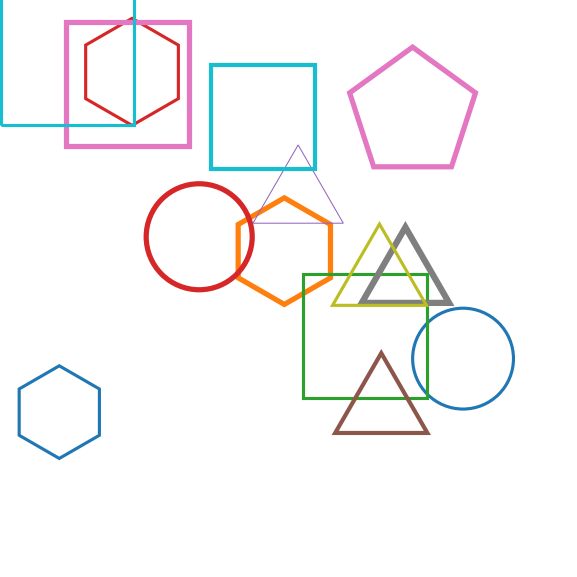[{"shape": "circle", "thickness": 1.5, "radius": 0.44, "center": [0.802, 0.378]}, {"shape": "hexagon", "thickness": 1.5, "radius": 0.4, "center": [0.103, 0.285]}, {"shape": "hexagon", "thickness": 2.5, "radius": 0.46, "center": [0.492, 0.564]}, {"shape": "square", "thickness": 1.5, "radius": 0.54, "center": [0.632, 0.417]}, {"shape": "hexagon", "thickness": 1.5, "radius": 0.46, "center": [0.229, 0.875]}, {"shape": "circle", "thickness": 2.5, "radius": 0.46, "center": [0.345, 0.589]}, {"shape": "triangle", "thickness": 0.5, "radius": 0.45, "center": [0.516, 0.658]}, {"shape": "triangle", "thickness": 2, "radius": 0.46, "center": [0.66, 0.296]}, {"shape": "pentagon", "thickness": 2.5, "radius": 0.57, "center": [0.714, 0.803]}, {"shape": "square", "thickness": 2.5, "radius": 0.53, "center": [0.221, 0.854]}, {"shape": "triangle", "thickness": 3, "radius": 0.44, "center": [0.702, 0.518]}, {"shape": "triangle", "thickness": 1.5, "radius": 0.47, "center": [0.657, 0.517]}, {"shape": "square", "thickness": 1.5, "radius": 0.57, "center": [0.117, 0.898]}, {"shape": "square", "thickness": 2, "radius": 0.45, "center": [0.456, 0.796]}]